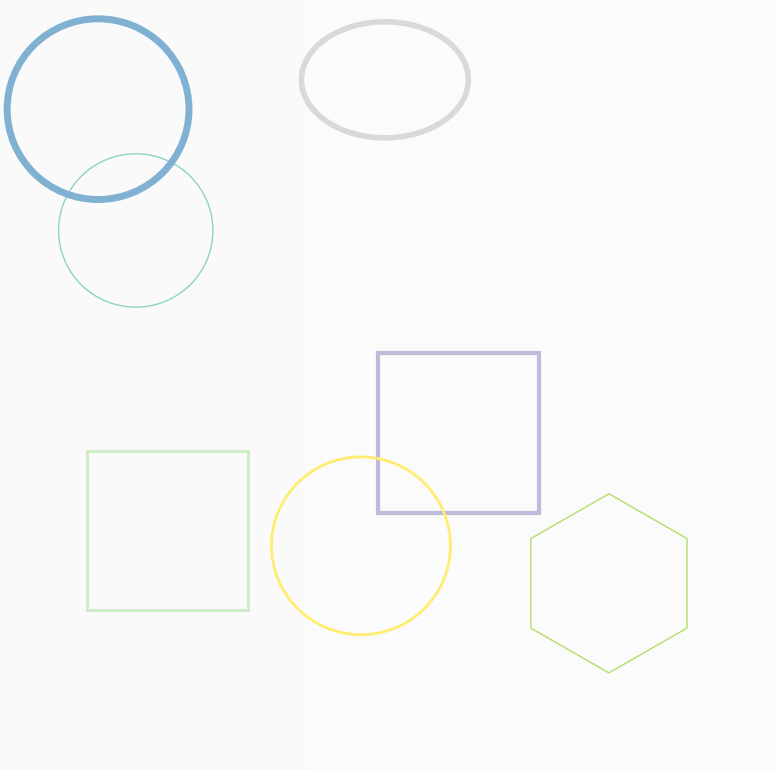[{"shape": "circle", "thickness": 0.5, "radius": 0.5, "center": [0.175, 0.701]}, {"shape": "square", "thickness": 1.5, "radius": 0.52, "center": [0.591, 0.438]}, {"shape": "circle", "thickness": 2.5, "radius": 0.59, "center": [0.127, 0.858]}, {"shape": "hexagon", "thickness": 0.5, "radius": 0.58, "center": [0.786, 0.242]}, {"shape": "oval", "thickness": 2, "radius": 0.54, "center": [0.497, 0.896]}, {"shape": "square", "thickness": 1, "radius": 0.52, "center": [0.216, 0.311]}, {"shape": "circle", "thickness": 1, "radius": 0.58, "center": [0.466, 0.291]}]